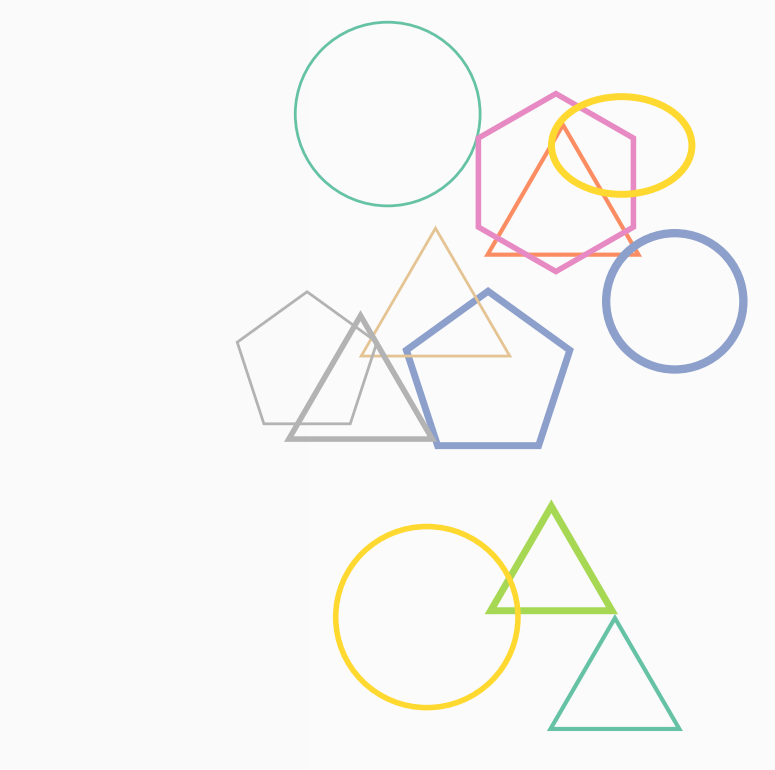[{"shape": "triangle", "thickness": 1.5, "radius": 0.48, "center": [0.793, 0.101]}, {"shape": "circle", "thickness": 1, "radius": 0.6, "center": [0.5, 0.852]}, {"shape": "triangle", "thickness": 1.5, "radius": 0.56, "center": [0.726, 0.725]}, {"shape": "pentagon", "thickness": 2.5, "radius": 0.55, "center": [0.63, 0.511]}, {"shape": "circle", "thickness": 3, "radius": 0.44, "center": [0.871, 0.609]}, {"shape": "hexagon", "thickness": 2, "radius": 0.58, "center": [0.717, 0.763]}, {"shape": "triangle", "thickness": 2.5, "radius": 0.45, "center": [0.711, 0.252]}, {"shape": "circle", "thickness": 2, "radius": 0.59, "center": [0.551, 0.199]}, {"shape": "oval", "thickness": 2.5, "radius": 0.45, "center": [0.802, 0.811]}, {"shape": "triangle", "thickness": 1, "radius": 0.55, "center": [0.562, 0.593]}, {"shape": "pentagon", "thickness": 1, "radius": 0.47, "center": [0.396, 0.526]}, {"shape": "triangle", "thickness": 2, "radius": 0.53, "center": [0.465, 0.483]}]